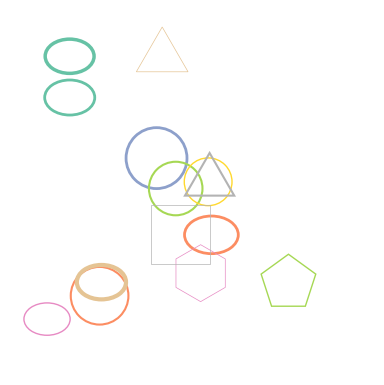[{"shape": "oval", "thickness": 2, "radius": 0.33, "center": [0.181, 0.747]}, {"shape": "oval", "thickness": 2.5, "radius": 0.32, "center": [0.181, 0.854]}, {"shape": "oval", "thickness": 2, "radius": 0.35, "center": [0.549, 0.39]}, {"shape": "circle", "thickness": 1.5, "radius": 0.37, "center": [0.259, 0.232]}, {"shape": "circle", "thickness": 2, "radius": 0.4, "center": [0.407, 0.589]}, {"shape": "oval", "thickness": 1, "radius": 0.3, "center": [0.122, 0.171]}, {"shape": "hexagon", "thickness": 0.5, "radius": 0.37, "center": [0.521, 0.29]}, {"shape": "circle", "thickness": 1.5, "radius": 0.35, "center": [0.456, 0.51]}, {"shape": "pentagon", "thickness": 1, "radius": 0.37, "center": [0.749, 0.265]}, {"shape": "circle", "thickness": 1, "radius": 0.31, "center": [0.541, 0.528]}, {"shape": "triangle", "thickness": 0.5, "radius": 0.39, "center": [0.421, 0.852]}, {"shape": "oval", "thickness": 3, "radius": 0.32, "center": [0.263, 0.267]}, {"shape": "square", "thickness": 0.5, "radius": 0.38, "center": [0.468, 0.39]}, {"shape": "triangle", "thickness": 1.5, "radius": 0.37, "center": [0.544, 0.529]}]